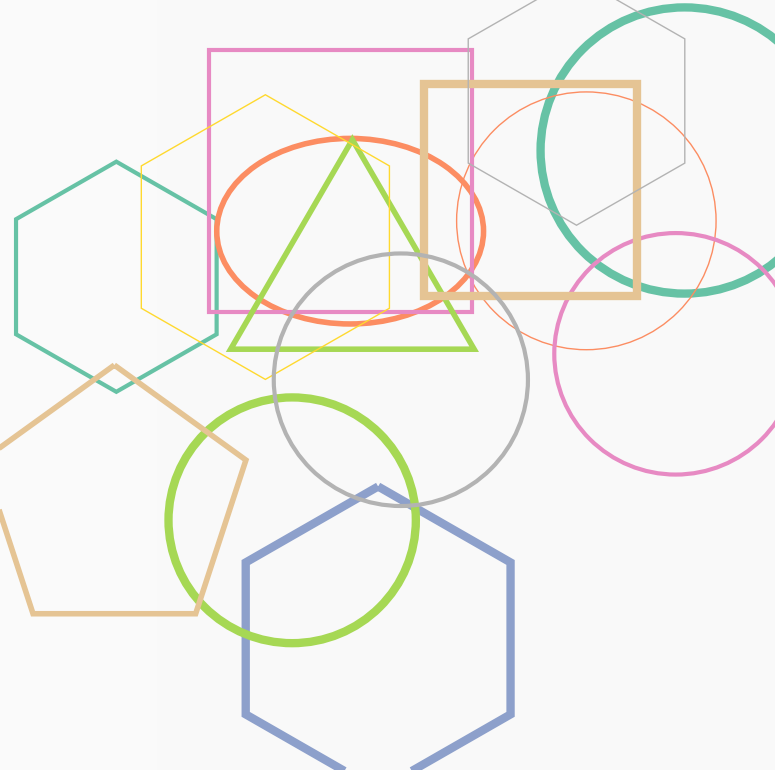[{"shape": "hexagon", "thickness": 1.5, "radius": 0.75, "center": [0.15, 0.641]}, {"shape": "circle", "thickness": 3, "radius": 0.93, "center": [0.883, 0.805]}, {"shape": "oval", "thickness": 2, "radius": 0.86, "center": [0.452, 0.7]}, {"shape": "circle", "thickness": 0.5, "radius": 0.84, "center": [0.757, 0.713]}, {"shape": "hexagon", "thickness": 3, "radius": 0.99, "center": [0.488, 0.171]}, {"shape": "circle", "thickness": 1.5, "radius": 0.78, "center": [0.872, 0.541]}, {"shape": "square", "thickness": 1.5, "radius": 0.85, "center": [0.439, 0.764]}, {"shape": "triangle", "thickness": 2, "radius": 0.91, "center": [0.455, 0.637]}, {"shape": "circle", "thickness": 3, "radius": 0.8, "center": [0.377, 0.324]}, {"shape": "hexagon", "thickness": 0.5, "radius": 0.92, "center": [0.342, 0.692]}, {"shape": "pentagon", "thickness": 2, "radius": 0.89, "center": [0.148, 0.347]}, {"shape": "square", "thickness": 3, "radius": 0.69, "center": [0.684, 0.753]}, {"shape": "hexagon", "thickness": 0.5, "radius": 0.81, "center": [0.744, 0.869]}, {"shape": "circle", "thickness": 1.5, "radius": 0.82, "center": [0.517, 0.507]}]